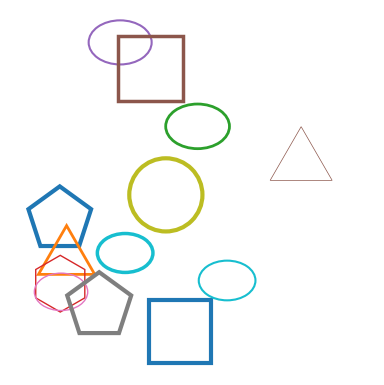[{"shape": "square", "thickness": 3, "radius": 0.4, "center": [0.467, 0.139]}, {"shape": "pentagon", "thickness": 3, "radius": 0.43, "center": [0.155, 0.43]}, {"shape": "triangle", "thickness": 2, "radius": 0.42, "center": [0.173, 0.33]}, {"shape": "oval", "thickness": 2, "radius": 0.41, "center": [0.513, 0.672]}, {"shape": "hexagon", "thickness": 1, "radius": 0.37, "center": [0.157, 0.263]}, {"shape": "oval", "thickness": 1.5, "radius": 0.41, "center": [0.312, 0.89]}, {"shape": "triangle", "thickness": 0.5, "radius": 0.46, "center": [0.782, 0.578]}, {"shape": "square", "thickness": 2.5, "radius": 0.42, "center": [0.39, 0.822]}, {"shape": "oval", "thickness": 1, "radius": 0.35, "center": [0.159, 0.242]}, {"shape": "pentagon", "thickness": 3, "radius": 0.44, "center": [0.258, 0.206]}, {"shape": "circle", "thickness": 3, "radius": 0.48, "center": [0.431, 0.494]}, {"shape": "oval", "thickness": 2.5, "radius": 0.36, "center": [0.325, 0.343]}, {"shape": "oval", "thickness": 1.5, "radius": 0.37, "center": [0.59, 0.271]}]